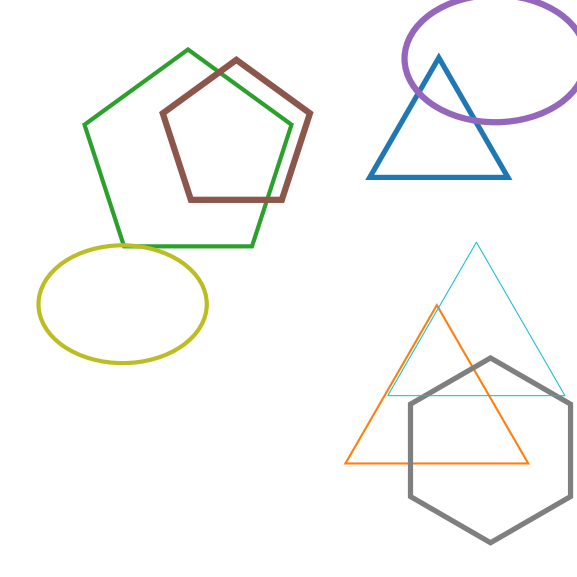[{"shape": "triangle", "thickness": 2.5, "radius": 0.69, "center": [0.76, 0.761]}, {"shape": "triangle", "thickness": 1, "radius": 0.91, "center": [0.756, 0.288]}, {"shape": "pentagon", "thickness": 2, "radius": 0.94, "center": [0.326, 0.725]}, {"shape": "oval", "thickness": 3, "radius": 0.79, "center": [0.858, 0.898]}, {"shape": "pentagon", "thickness": 3, "radius": 0.67, "center": [0.409, 0.762]}, {"shape": "hexagon", "thickness": 2.5, "radius": 0.8, "center": [0.849, 0.219]}, {"shape": "oval", "thickness": 2, "radius": 0.73, "center": [0.212, 0.472]}, {"shape": "triangle", "thickness": 0.5, "radius": 0.89, "center": [0.825, 0.403]}]